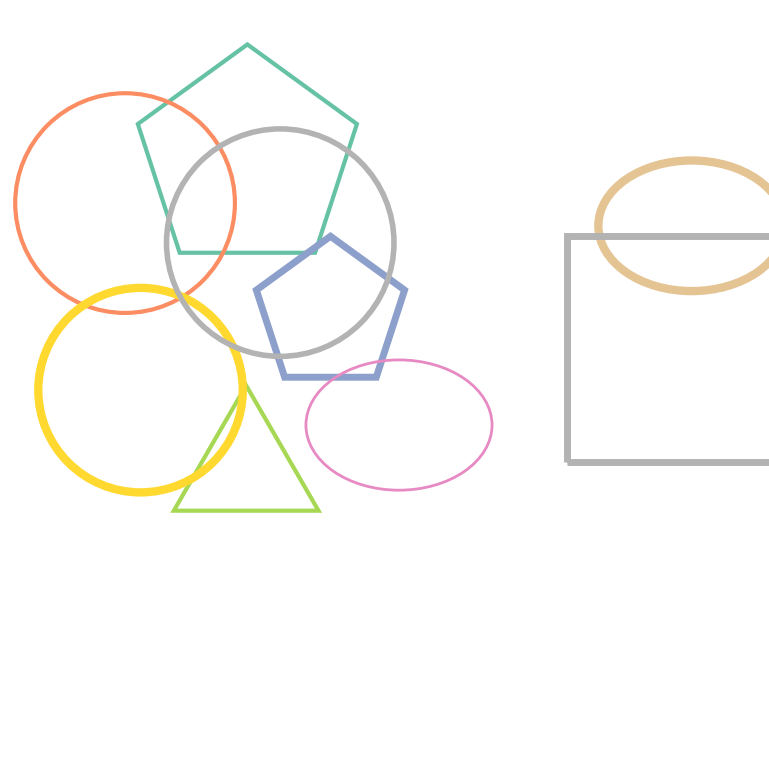[{"shape": "pentagon", "thickness": 1.5, "radius": 0.75, "center": [0.321, 0.793]}, {"shape": "circle", "thickness": 1.5, "radius": 0.71, "center": [0.162, 0.736]}, {"shape": "pentagon", "thickness": 2.5, "radius": 0.51, "center": [0.429, 0.592]}, {"shape": "oval", "thickness": 1, "radius": 0.6, "center": [0.518, 0.448]}, {"shape": "triangle", "thickness": 1.5, "radius": 0.54, "center": [0.32, 0.391]}, {"shape": "circle", "thickness": 3, "radius": 0.66, "center": [0.183, 0.493]}, {"shape": "oval", "thickness": 3, "radius": 0.61, "center": [0.898, 0.707]}, {"shape": "circle", "thickness": 2, "radius": 0.74, "center": [0.364, 0.685]}, {"shape": "square", "thickness": 2.5, "radius": 0.73, "center": [0.883, 0.546]}]